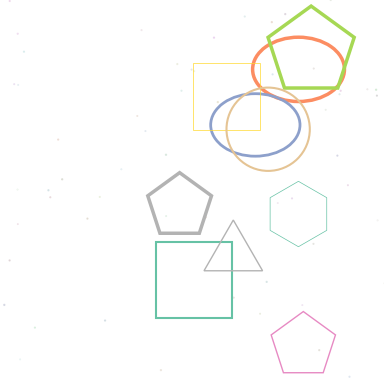[{"shape": "hexagon", "thickness": 0.5, "radius": 0.42, "center": [0.775, 0.444]}, {"shape": "square", "thickness": 1.5, "radius": 0.49, "center": [0.504, 0.273]}, {"shape": "oval", "thickness": 2.5, "radius": 0.6, "center": [0.775, 0.82]}, {"shape": "oval", "thickness": 2, "radius": 0.58, "center": [0.663, 0.675]}, {"shape": "pentagon", "thickness": 1, "radius": 0.44, "center": [0.788, 0.103]}, {"shape": "pentagon", "thickness": 2.5, "radius": 0.59, "center": [0.808, 0.867]}, {"shape": "square", "thickness": 0.5, "radius": 0.43, "center": [0.589, 0.75]}, {"shape": "circle", "thickness": 1.5, "radius": 0.54, "center": [0.696, 0.664]}, {"shape": "pentagon", "thickness": 2.5, "radius": 0.43, "center": [0.467, 0.465]}, {"shape": "triangle", "thickness": 1, "radius": 0.44, "center": [0.606, 0.341]}]